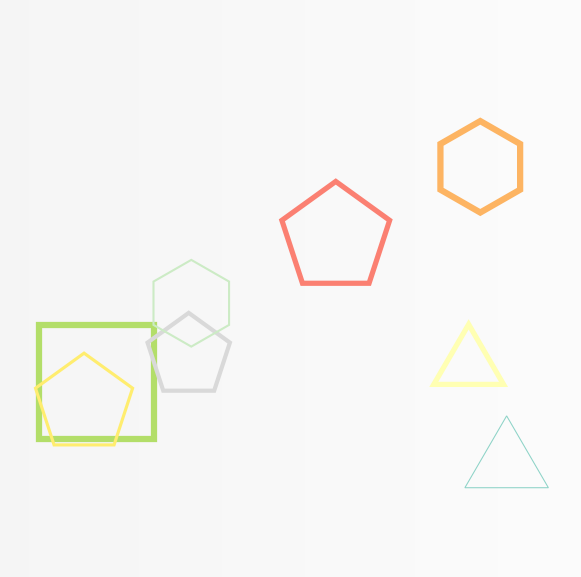[{"shape": "triangle", "thickness": 0.5, "radius": 0.41, "center": [0.872, 0.196]}, {"shape": "triangle", "thickness": 2.5, "radius": 0.35, "center": [0.806, 0.368]}, {"shape": "pentagon", "thickness": 2.5, "radius": 0.49, "center": [0.578, 0.587]}, {"shape": "hexagon", "thickness": 3, "radius": 0.4, "center": [0.826, 0.71]}, {"shape": "square", "thickness": 3, "radius": 0.5, "center": [0.166, 0.337]}, {"shape": "pentagon", "thickness": 2, "radius": 0.37, "center": [0.325, 0.383]}, {"shape": "hexagon", "thickness": 1, "radius": 0.38, "center": [0.329, 0.474]}, {"shape": "pentagon", "thickness": 1.5, "radius": 0.44, "center": [0.145, 0.3]}]